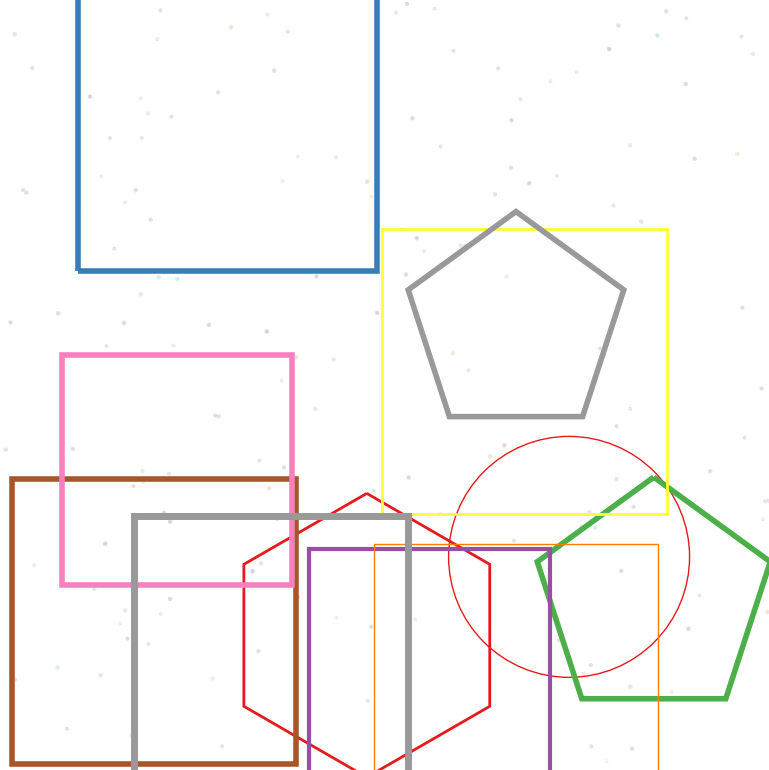[{"shape": "circle", "thickness": 0.5, "radius": 0.78, "center": [0.739, 0.277]}, {"shape": "hexagon", "thickness": 1, "radius": 0.92, "center": [0.476, 0.175]}, {"shape": "square", "thickness": 2, "radius": 0.97, "center": [0.295, 0.842]}, {"shape": "pentagon", "thickness": 2, "radius": 0.8, "center": [0.849, 0.221]}, {"shape": "square", "thickness": 1.5, "radius": 0.78, "center": [0.558, 0.131]}, {"shape": "square", "thickness": 0.5, "radius": 0.92, "center": [0.67, 0.109]}, {"shape": "square", "thickness": 1, "radius": 0.92, "center": [0.681, 0.518]}, {"shape": "square", "thickness": 2, "radius": 0.92, "center": [0.2, 0.193]}, {"shape": "square", "thickness": 2, "radius": 0.75, "center": [0.23, 0.39]}, {"shape": "pentagon", "thickness": 2, "radius": 0.74, "center": [0.67, 0.578]}, {"shape": "square", "thickness": 2.5, "radius": 0.89, "center": [0.351, 0.152]}]